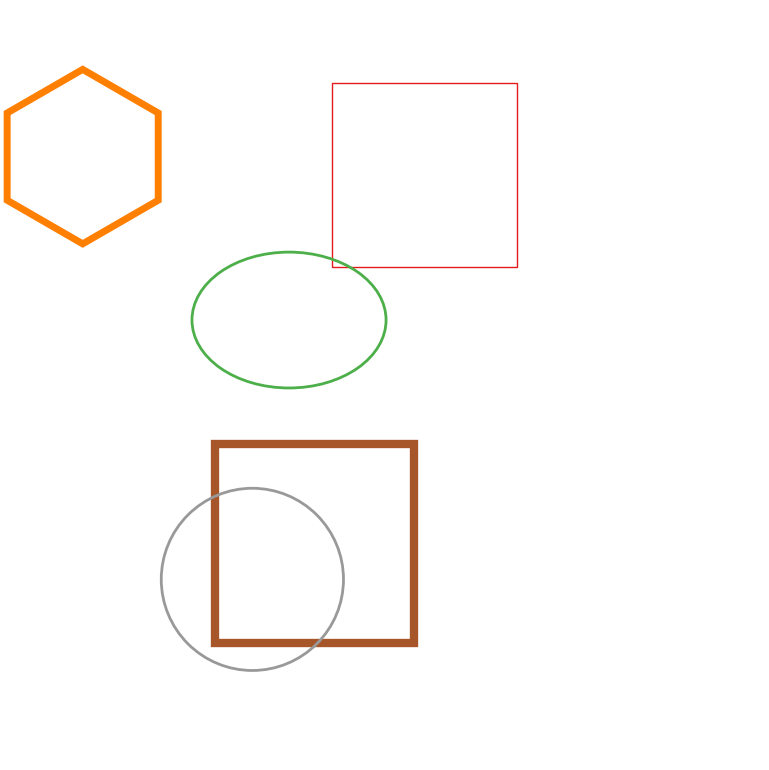[{"shape": "square", "thickness": 0.5, "radius": 0.6, "center": [0.551, 0.773]}, {"shape": "oval", "thickness": 1, "radius": 0.63, "center": [0.375, 0.584]}, {"shape": "hexagon", "thickness": 2.5, "radius": 0.57, "center": [0.107, 0.797]}, {"shape": "square", "thickness": 3, "radius": 0.65, "center": [0.409, 0.294]}, {"shape": "circle", "thickness": 1, "radius": 0.59, "center": [0.328, 0.248]}]